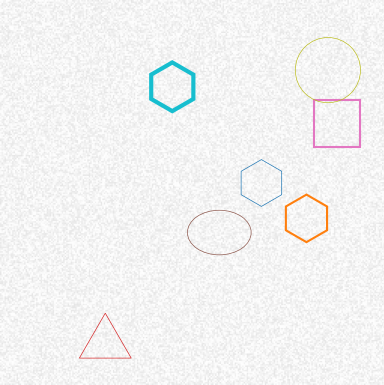[{"shape": "hexagon", "thickness": 0.5, "radius": 0.3, "center": [0.679, 0.525]}, {"shape": "hexagon", "thickness": 1.5, "radius": 0.31, "center": [0.796, 0.433]}, {"shape": "triangle", "thickness": 0.5, "radius": 0.39, "center": [0.273, 0.109]}, {"shape": "oval", "thickness": 0.5, "radius": 0.41, "center": [0.57, 0.396]}, {"shape": "square", "thickness": 1.5, "radius": 0.3, "center": [0.875, 0.679]}, {"shape": "circle", "thickness": 0.5, "radius": 0.42, "center": [0.852, 0.818]}, {"shape": "hexagon", "thickness": 3, "radius": 0.32, "center": [0.448, 0.775]}]